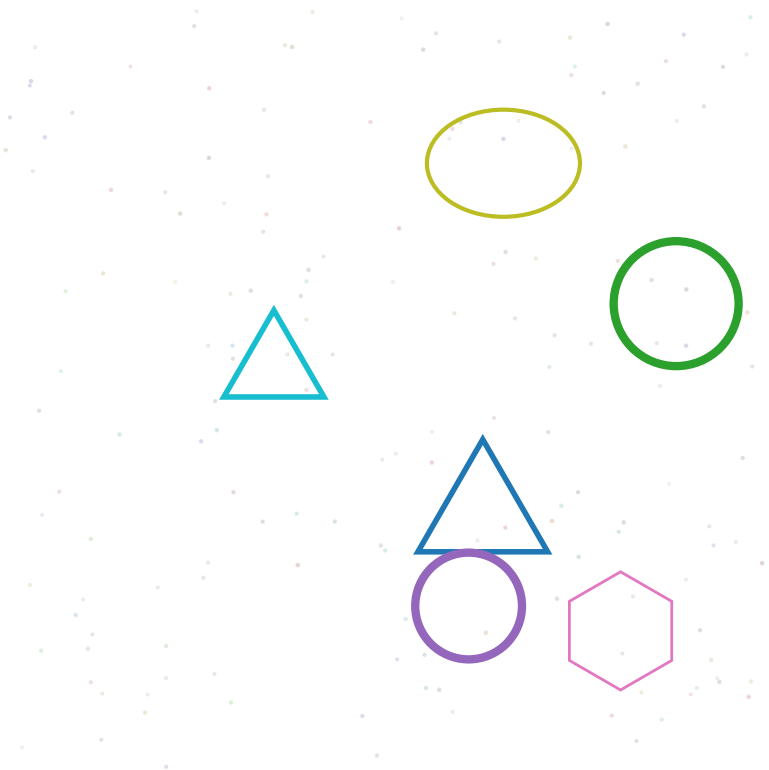[{"shape": "triangle", "thickness": 2, "radius": 0.49, "center": [0.627, 0.332]}, {"shape": "circle", "thickness": 3, "radius": 0.41, "center": [0.878, 0.606]}, {"shape": "circle", "thickness": 3, "radius": 0.35, "center": [0.609, 0.213]}, {"shape": "hexagon", "thickness": 1, "radius": 0.38, "center": [0.806, 0.181]}, {"shape": "oval", "thickness": 1.5, "radius": 0.5, "center": [0.654, 0.788]}, {"shape": "triangle", "thickness": 2, "radius": 0.38, "center": [0.356, 0.522]}]